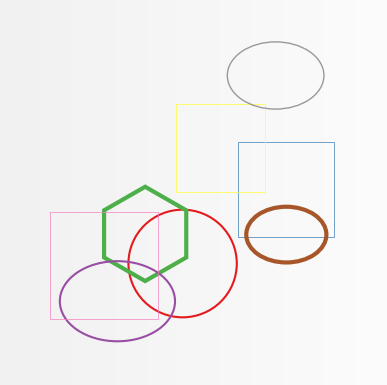[{"shape": "circle", "thickness": 1.5, "radius": 0.7, "center": [0.471, 0.316]}, {"shape": "square", "thickness": 0.5, "radius": 0.62, "center": [0.738, 0.508]}, {"shape": "hexagon", "thickness": 3, "radius": 0.61, "center": [0.375, 0.392]}, {"shape": "oval", "thickness": 1.5, "radius": 0.74, "center": [0.303, 0.218]}, {"shape": "square", "thickness": 0.5, "radius": 0.58, "center": [0.57, 0.615]}, {"shape": "oval", "thickness": 3, "radius": 0.52, "center": [0.739, 0.391]}, {"shape": "square", "thickness": 0.5, "radius": 0.7, "center": [0.269, 0.311]}, {"shape": "oval", "thickness": 1, "radius": 0.62, "center": [0.711, 0.804]}]